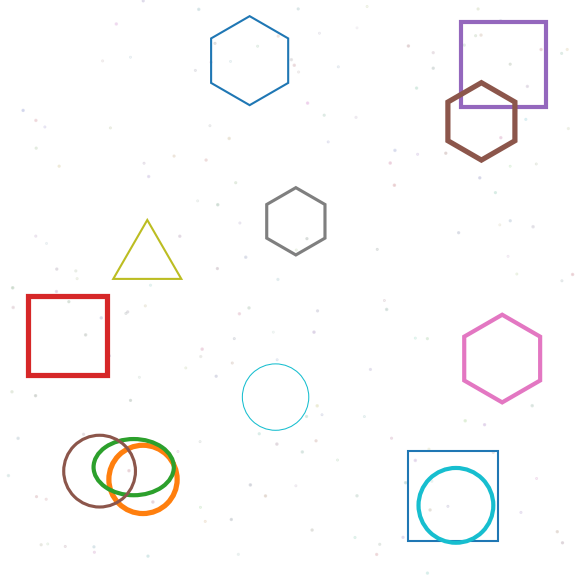[{"shape": "square", "thickness": 1, "radius": 0.39, "center": [0.785, 0.141]}, {"shape": "hexagon", "thickness": 1, "radius": 0.39, "center": [0.432, 0.894]}, {"shape": "circle", "thickness": 2.5, "radius": 0.3, "center": [0.248, 0.169]}, {"shape": "oval", "thickness": 2, "radius": 0.35, "center": [0.232, 0.19]}, {"shape": "square", "thickness": 2.5, "radius": 0.34, "center": [0.117, 0.418]}, {"shape": "square", "thickness": 2, "radius": 0.37, "center": [0.872, 0.887]}, {"shape": "hexagon", "thickness": 2.5, "radius": 0.33, "center": [0.834, 0.789]}, {"shape": "circle", "thickness": 1.5, "radius": 0.31, "center": [0.172, 0.183]}, {"shape": "hexagon", "thickness": 2, "radius": 0.38, "center": [0.87, 0.378]}, {"shape": "hexagon", "thickness": 1.5, "radius": 0.29, "center": [0.512, 0.616]}, {"shape": "triangle", "thickness": 1, "radius": 0.34, "center": [0.255, 0.55]}, {"shape": "circle", "thickness": 2, "radius": 0.32, "center": [0.789, 0.124]}, {"shape": "circle", "thickness": 0.5, "radius": 0.29, "center": [0.477, 0.312]}]